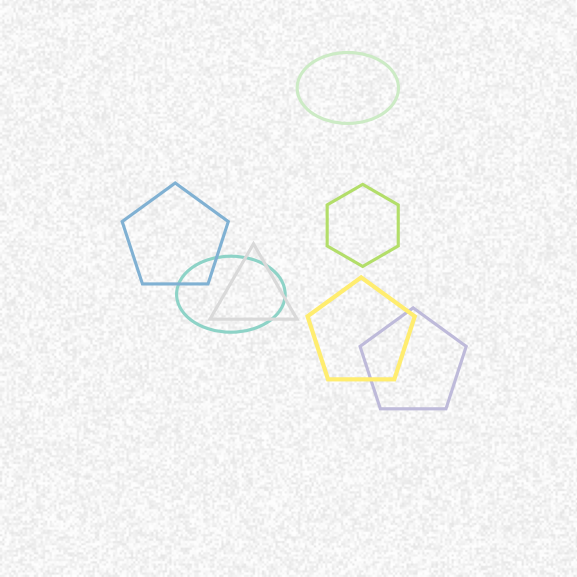[{"shape": "oval", "thickness": 1.5, "radius": 0.47, "center": [0.4, 0.49]}, {"shape": "pentagon", "thickness": 1.5, "radius": 0.48, "center": [0.715, 0.369]}, {"shape": "pentagon", "thickness": 1.5, "radius": 0.48, "center": [0.303, 0.586]}, {"shape": "hexagon", "thickness": 1.5, "radius": 0.36, "center": [0.628, 0.609]}, {"shape": "triangle", "thickness": 1.5, "radius": 0.43, "center": [0.439, 0.49]}, {"shape": "oval", "thickness": 1.5, "radius": 0.44, "center": [0.602, 0.847]}, {"shape": "pentagon", "thickness": 2, "radius": 0.49, "center": [0.625, 0.421]}]